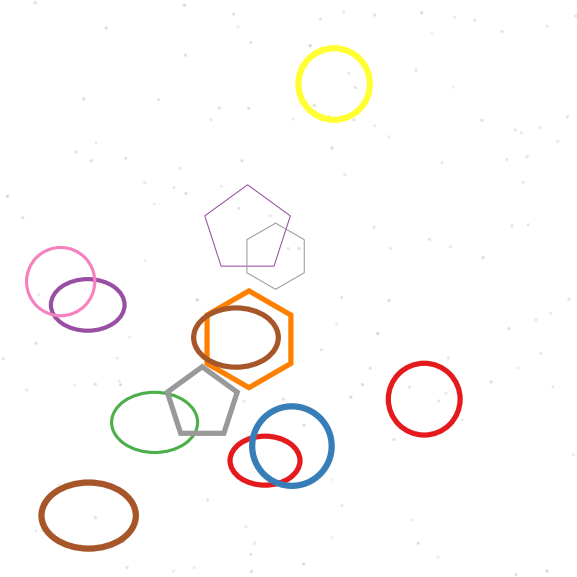[{"shape": "oval", "thickness": 2.5, "radius": 0.3, "center": [0.459, 0.201]}, {"shape": "circle", "thickness": 2.5, "radius": 0.31, "center": [0.735, 0.308]}, {"shape": "circle", "thickness": 3, "radius": 0.34, "center": [0.505, 0.227]}, {"shape": "oval", "thickness": 1.5, "radius": 0.37, "center": [0.268, 0.268]}, {"shape": "oval", "thickness": 2, "radius": 0.32, "center": [0.152, 0.471]}, {"shape": "pentagon", "thickness": 0.5, "radius": 0.39, "center": [0.429, 0.601]}, {"shape": "hexagon", "thickness": 2.5, "radius": 0.42, "center": [0.431, 0.412]}, {"shape": "circle", "thickness": 3, "radius": 0.31, "center": [0.579, 0.854]}, {"shape": "oval", "thickness": 2.5, "radius": 0.37, "center": [0.409, 0.415]}, {"shape": "oval", "thickness": 3, "radius": 0.41, "center": [0.154, 0.106]}, {"shape": "circle", "thickness": 1.5, "radius": 0.3, "center": [0.105, 0.512]}, {"shape": "pentagon", "thickness": 2.5, "radius": 0.32, "center": [0.35, 0.3]}, {"shape": "hexagon", "thickness": 0.5, "radius": 0.29, "center": [0.477, 0.555]}]